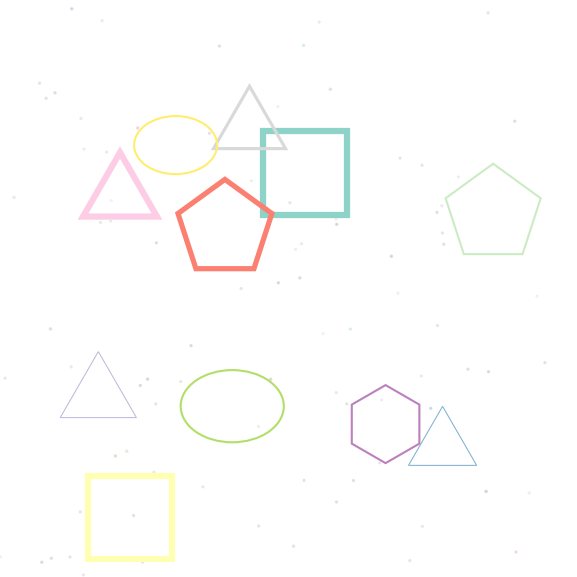[{"shape": "square", "thickness": 3, "radius": 0.36, "center": [0.528, 0.7]}, {"shape": "square", "thickness": 3, "radius": 0.36, "center": [0.226, 0.103]}, {"shape": "triangle", "thickness": 0.5, "radius": 0.38, "center": [0.17, 0.314]}, {"shape": "pentagon", "thickness": 2.5, "radius": 0.43, "center": [0.389, 0.603]}, {"shape": "triangle", "thickness": 0.5, "radius": 0.34, "center": [0.766, 0.227]}, {"shape": "oval", "thickness": 1, "radius": 0.45, "center": [0.402, 0.296]}, {"shape": "triangle", "thickness": 3, "radius": 0.37, "center": [0.208, 0.661]}, {"shape": "triangle", "thickness": 1.5, "radius": 0.36, "center": [0.432, 0.778]}, {"shape": "hexagon", "thickness": 1, "radius": 0.34, "center": [0.668, 0.265]}, {"shape": "pentagon", "thickness": 1, "radius": 0.43, "center": [0.854, 0.629]}, {"shape": "oval", "thickness": 1, "radius": 0.36, "center": [0.304, 0.748]}]